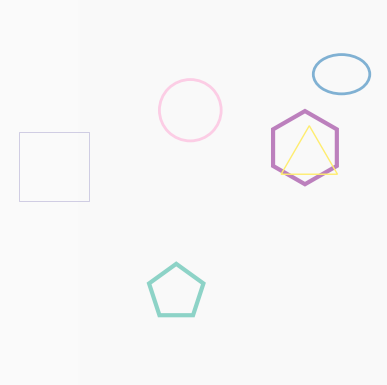[{"shape": "pentagon", "thickness": 3, "radius": 0.37, "center": [0.455, 0.241]}, {"shape": "square", "thickness": 0.5, "radius": 0.45, "center": [0.139, 0.568]}, {"shape": "oval", "thickness": 2, "radius": 0.36, "center": [0.881, 0.807]}, {"shape": "circle", "thickness": 2, "radius": 0.4, "center": [0.491, 0.714]}, {"shape": "hexagon", "thickness": 3, "radius": 0.48, "center": [0.787, 0.617]}, {"shape": "triangle", "thickness": 1, "radius": 0.42, "center": [0.798, 0.589]}]